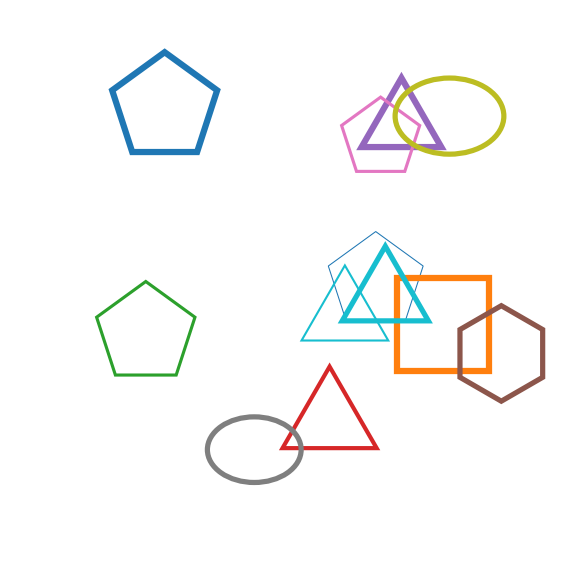[{"shape": "pentagon", "thickness": 3, "radius": 0.48, "center": [0.285, 0.813]}, {"shape": "pentagon", "thickness": 0.5, "radius": 0.43, "center": [0.651, 0.512]}, {"shape": "square", "thickness": 3, "radius": 0.4, "center": [0.768, 0.437]}, {"shape": "pentagon", "thickness": 1.5, "radius": 0.45, "center": [0.252, 0.422]}, {"shape": "triangle", "thickness": 2, "radius": 0.47, "center": [0.571, 0.27]}, {"shape": "triangle", "thickness": 3, "radius": 0.4, "center": [0.695, 0.784]}, {"shape": "hexagon", "thickness": 2.5, "radius": 0.41, "center": [0.868, 0.387]}, {"shape": "pentagon", "thickness": 1.5, "radius": 0.36, "center": [0.659, 0.76]}, {"shape": "oval", "thickness": 2.5, "radius": 0.41, "center": [0.44, 0.22]}, {"shape": "oval", "thickness": 2.5, "radius": 0.47, "center": [0.778, 0.798]}, {"shape": "triangle", "thickness": 1, "radius": 0.43, "center": [0.597, 0.453]}, {"shape": "triangle", "thickness": 2.5, "radius": 0.43, "center": [0.667, 0.487]}]